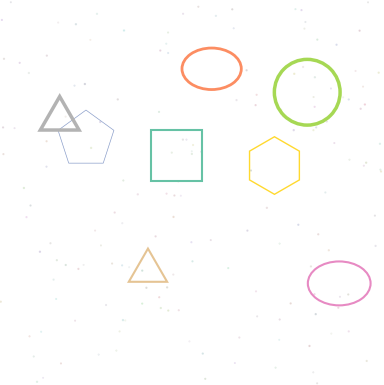[{"shape": "square", "thickness": 1.5, "radius": 0.33, "center": [0.458, 0.596]}, {"shape": "oval", "thickness": 2, "radius": 0.39, "center": [0.55, 0.821]}, {"shape": "pentagon", "thickness": 0.5, "radius": 0.38, "center": [0.223, 0.638]}, {"shape": "oval", "thickness": 1.5, "radius": 0.41, "center": [0.881, 0.264]}, {"shape": "circle", "thickness": 2.5, "radius": 0.43, "center": [0.798, 0.76]}, {"shape": "hexagon", "thickness": 1, "radius": 0.37, "center": [0.713, 0.57]}, {"shape": "triangle", "thickness": 1.5, "radius": 0.29, "center": [0.384, 0.297]}, {"shape": "triangle", "thickness": 2.5, "radius": 0.29, "center": [0.155, 0.691]}]